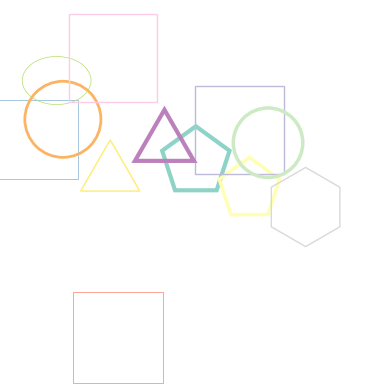[{"shape": "pentagon", "thickness": 3, "radius": 0.46, "center": [0.509, 0.58]}, {"shape": "pentagon", "thickness": 2.5, "radius": 0.41, "center": [0.648, 0.509]}, {"shape": "square", "thickness": 1, "radius": 0.57, "center": [0.622, 0.663]}, {"shape": "square", "thickness": 0.5, "radius": 0.59, "center": [0.306, 0.123]}, {"shape": "square", "thickness": 0.5, "radius": 0.51, "center": [0.1, 0.638]}, {"shape": "circle", "thickness": 2, "radius": 0.49, "center": [0.163, 0.69]}, {"shape": "oval", "thickness": 0.5, "radius": 0.45, "center": [0.147, 0.791]}, {"shape": "square", "thickness": 1, "radius": 0.57, "center": [0.293, 0.848]}, {"shape": "hexagon", "thickness": 1, "radius": 0.51, "center": [0.794, 0.462]}, {"shape": "triangle", "thickness": 3, "radius": 0.44, "center": [0.427, 0.626]}, {"shape": "circle", "thickness": 2.5, "radius": 0.45, "center": [0.696, 0.629]}, {"shape": "triangle", "thickness": 1, "radius": 0.44, "center": [0.286, 0.548]}]